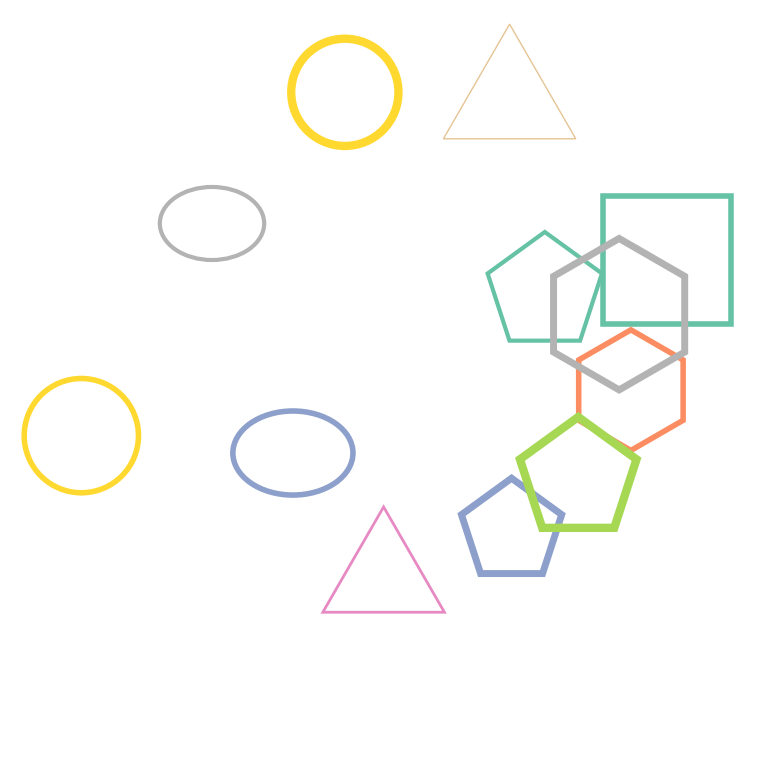[{"shape": "pentagon", "thickness": 1.5, "radius": 0.39, "center": [0.708, 0.621]}, {"shape": "square", "thickness": 2, "radius": 0.42, "center": [0.866, 0.662]}, {"shape": "hexagon", "thickness": 2, "radius": 0.39, "center": [0.819, 0.493]}, {"shape": "oval", "thickness": 2, "radius": 0.39, "center": [0.38, 0.412]}, {"shape": "pentagon", "thickness": 2.5, "radius": 0.34, "center": [0.664, 0.31]}, {"shape": "triangle", "thickness": 1, "radius": 0.46, "center": [0.498, 0.25]}, {"shape": "pentagon", "thickness": 3, "radius": 0.4, "center": [0.751, 0.379]}, {"shape": "circle", "thickness": 3, "radius": 0.35, "center": [0.448, 0.88]}, {"shape": "circle", "thickness": 2, "radius": 0.37, "center": [0.106, 0.434]}, {"shape": "triangle", "thickness": 0.5, "radius": 0.5, "center": [0.662, 0.869]}, {"shape": "hexagon", "thickness": 2.5, "radius": 0.49, "center": [0.804, 0.592]}, {"shape": "oval", "thickness": 1.5, "radius": 0.34, "center": [0.275, 0.71]}]